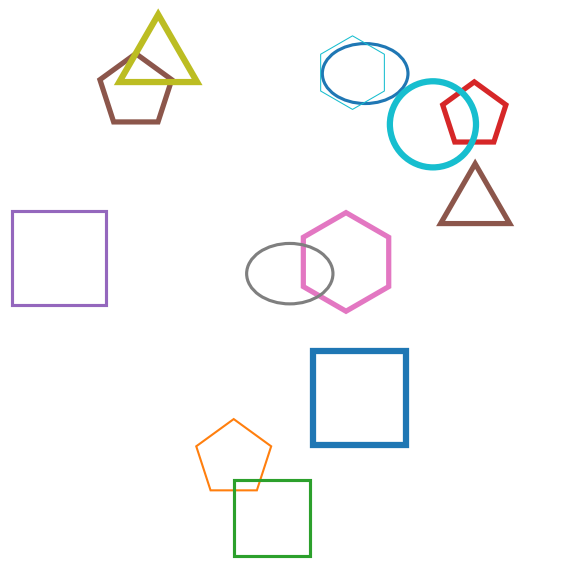[{"shape": "oval", "thickness": 1.5, "radius": 0.37, "center": [0.632, 0.872]}, {"shape": "square", "thickness": 3, "radius": 0.4, "center": [0.622, 0.31]}, {"shape": "pentagon", "thickness": 1, "radius": 0.34, "center": [0.405, 0.205]}, {"shape": "square", "thickness": 1.5, "radius": 0.33, "center": [0.47, 0.103]}, {"shape": "pentagon", "thickness": 2.5, "radius": 0.29, "center": [0.821, 0.8]}, {"shape": "square", "thickness": 1.5, "radius": 0.41, "center": [0.102, 0.552]}, {"shape": "pentagon", "thickness": 2.5, "radius": 0.33, "center": [0.235, 0.841]}, {"shape": "triangle", "thickness": 2.5, "radius": 0.35, "center": [0.823, 0.647]}, {"shape": "hexagon", "thickness": 2.5, "radius": 0.43, "center": [0.599, 0.546]}, {"shape": "oval", "thickness": 1.5, "radius": 0.37, "center": [0.502, 0.525]}, {"shape": "triangle", "thickness": 3, "radius": 0.39, "center": [0.274, 0.896]}, {"shape": "circle", "thickness": 3, "radius": 0.37, "center": [0.75, 0.784]}, {"shape": "hexagon", "thickness": 0.5, "radius": 0.32, "center": [0.61, 0.873]}]